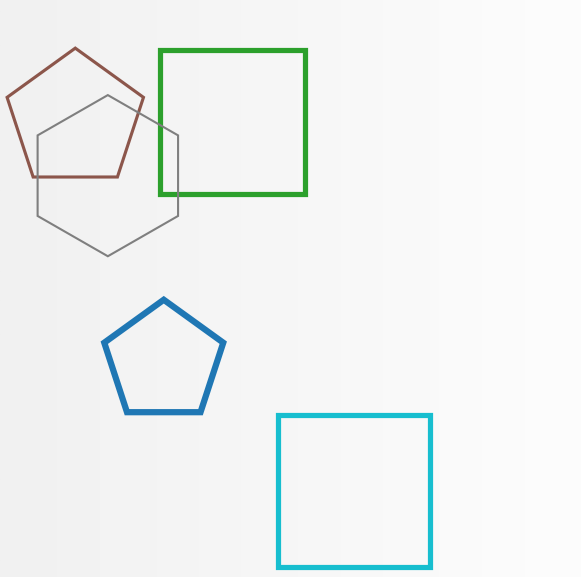[{"shape": "pentagon", "thickness": 3, "radius": 0.54, "center": [0.282, 0.372]}, {"shape": "square", "thickness": 2.5, "radius": 0.62, "center": [0.4, 0.788]}, {"shape": "pentagon", "thickness": 1.5, "radius": 0.62, "center": [0.13, 0.792]}, {"shape": "hexagon", "thickness": 1, "radius": 0.7, "center": [0.186, 0.695]}, {"shape": "square", "thickness": 2.5, "radius": 0.66, "center": [0.609, 0.149]}]